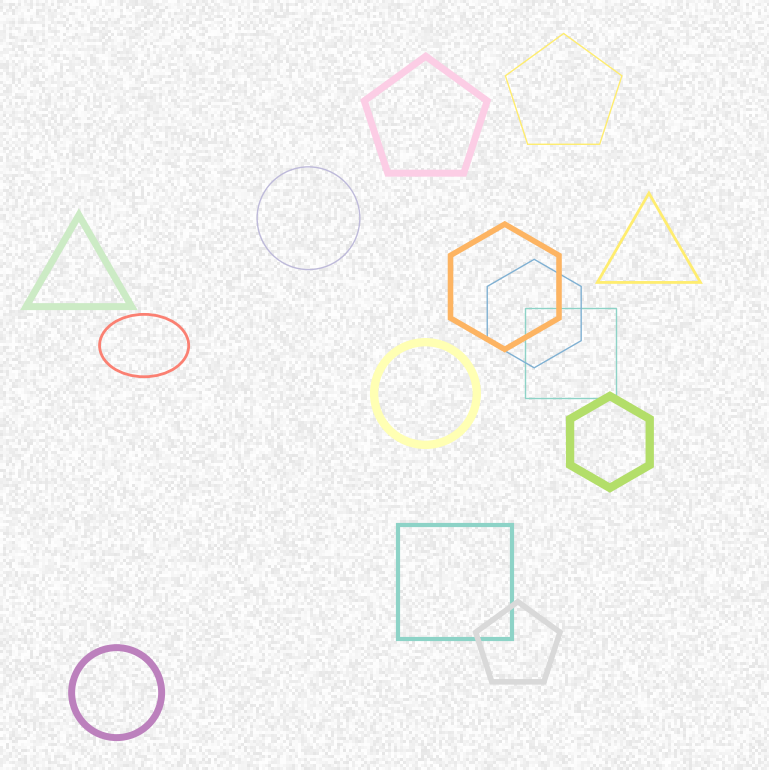[{"shape": "square", "thickness": 1.5, "radius": 0.37, "center": [0.59, 0.244]}, {"shape": "square", "thickness": 0.5, "radius": 0.29, "center": [0.74, 0.542]}, {"shape": "circle", "thickness": 3, "radius": 0.33, "center": [0.553, 0.489]}, {"shape": "circle", "thickness": 0.5, "radius": 0.33, "center": [0.401, 0.717]}, {"shape": "oval", "thickness": 1, "radius": 0.29, "center": [0.187, 0.551]}, {"shape": "hexagon", "thickness": 0.5, "radius": 0.35, "center": [0.694, 0.593]}, {"shape": "hexagon", "thickness": 2, "radius": 0.41, "center": [0.656, 0.628]}, {"shape": "hexagon", "thickness": 3, "radius": 0.3, "center": [0.792, 0.426]}, {"shape": "pentagon", "thickness": 2.5, "radius": 0.42, "center": [0.553, 0.843]}, {"shape": "pentagon", "thickness": 2, "radius": 0.29, "center": [0.673, 0.161]}, {"shape": "circle", "thickness": 2.5, "radius": 0.29, "center": [0.151, 0.1]}, {"shape": "triangle", "thickness": 2.5, "radius": 0.4, "center": [0.102, 0.641]}, {"shape": "pentagon", "thickness": 0.5, "radius": 0.4, "center": [0.732, 0.877]}, {"shape": "triangle", "thickness": 1, "radius": 0.39, "center": [0.843, 0.672]}]